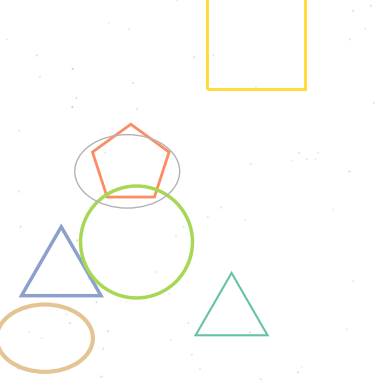[{"shape": "triangle", "thickness": 1.5, "radius": 0.54, "center": [0.601, 0.183]}, {"shape": "pentagon", "thickness": 2, "radius": 0.52, "center": [0.34, 0.573]}, {"shape": "triangle", "thickness": 2.5, "radius": 0.6, "center": [0.159, 0.292]}, {"shape": "circle", "thickness": 2.5, "radius": 0.73, "center": [0.355, 0.371]}, {"shape": "square", "thickness": 2, "radius": 0.64, "center": [0.666, 0.897]}, {"shape": "oval", "thickness": 3, "radius": 0.62, "center": [0.116, 0.122]}, {"shape": "oval", "thickness": 1, "radius": 0.68, "center": [0.33, 0.555]}]